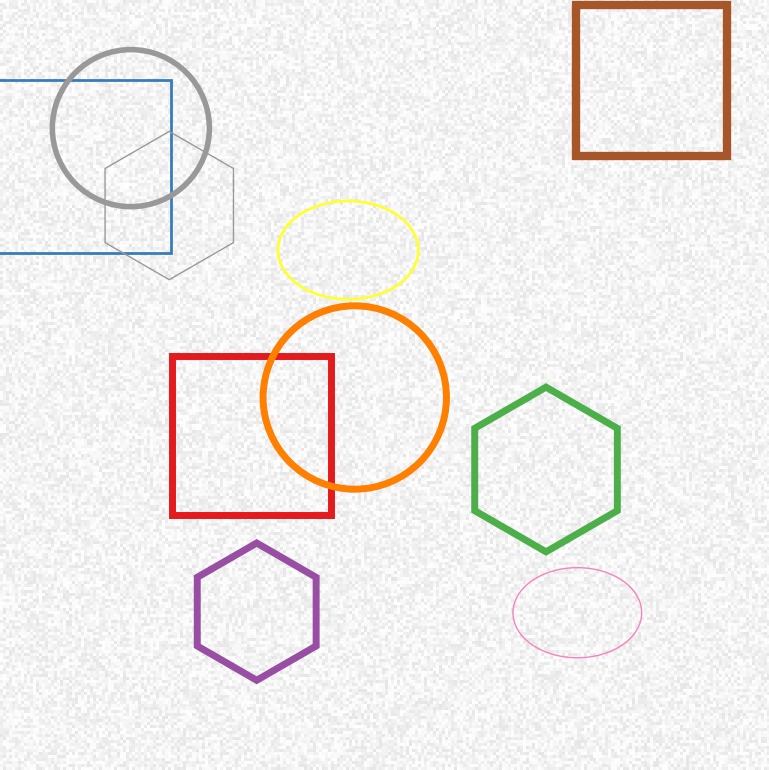[{"shape": "square", "thickness": 2.5, "radius": 0.52, "center": [0.326, 0.435]}, {"shape": "square", "thickness": 1, "radius": 0.56, "center": [0.11, 0.783]}, {"shape": "hexagon", "thickness": 2.5, "radius": 0.53, "center": [0.709, 0.39]}, {"shape": "hexagon", "thickness": 2.5, "radius": 0.45, "center": [0.333, 0.206]}, {"shape": "circle", "thickness": 2.5, "radius": 0.6, "center": [0.461, 0.484]}, {"shape": "oval", "thickness": 1, "radius": 0.46, "center": [0.452, 0.675]}, {"shape": "square", "thickness": 3, "radius": 0.49, "center": [0.846, 0.896]}, {"shape": "oval", "thickness": 0.5, "radius": 0.42, "center": [0.75, 0.204]}, {"shape": "hexagon", "thickness": 0.5, "radius": 0.48, "center": [0.22, 0.733]}, {"shape": "circle", "thickness": 2, "radius": 0.51, "center": [0.17, 0.834]}]